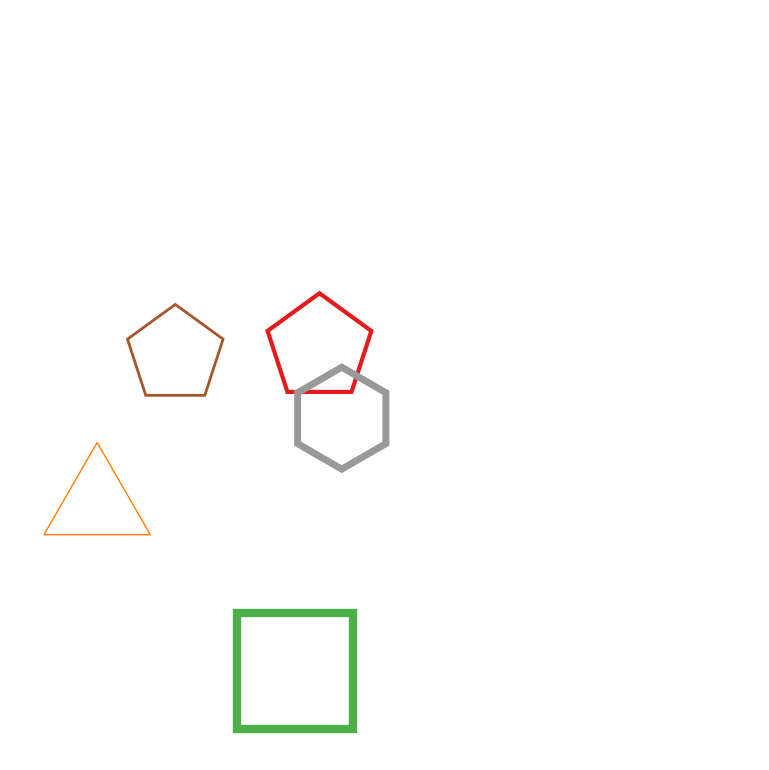[{"shape": "pentagon", "thickness": 1.5, "radius": 0.35, "center": [0.415, 0.548]}, {"shape": "square", "thickness": 3, "radius": 0.38, "center": [0.384, 0.128]}, {"shape": "triangle", "thickness": 0.5, "radius": 0.4, "center": [0.126, 0.345]}, {"shape": "pentagon", "thickness": 1, "radius": 0.33, "center": [0.228, 0.539]}, {"shape": "hexagon", "thickness": 2.5, "radius": 0.33, "center": [0.444, 0.457]}]